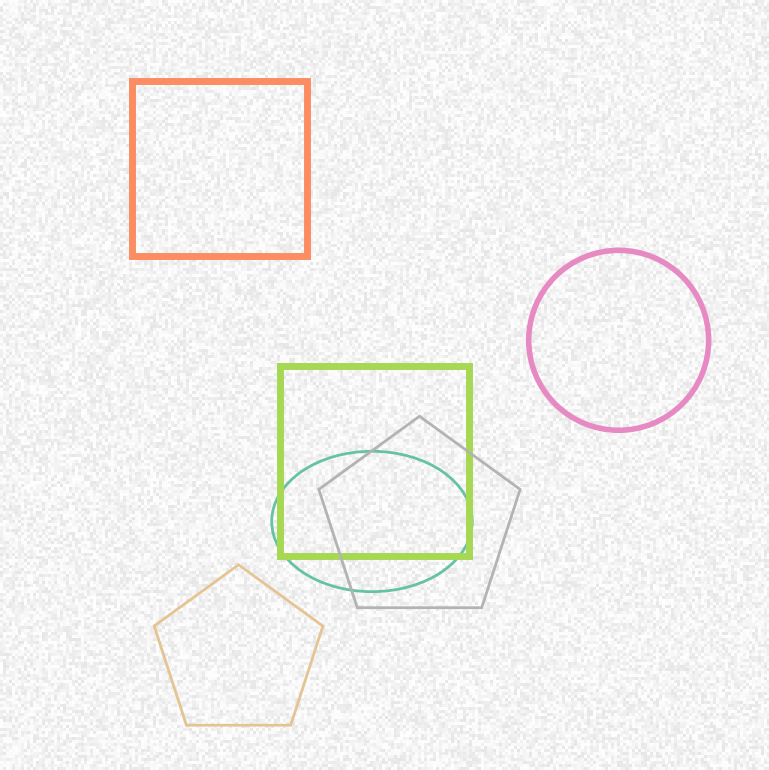[{"shape": "oval", "thickness": 1, "radius": 0.65, "center": [0.483, 0.323]}, {"shape": "square", "thickness": 2.5, "radius": 0.57, "center": [0.285, 0.781]}, {"shape": "circle", "thickness": 2, "radius": 0.58, "center": [0.803, 0.558]}, {"shape": "square", "thickness": 2.5, "radius": 0.62, "center": [0.486, 0.402]}, {"shape": "pentagon", "thickness": 1, "radius": 0.58, "center": [0.31, 0.151]}, {"shape": "pentagon", "thickness": 1, "radius": 0.69, "center": [0.545, 0.322]}]